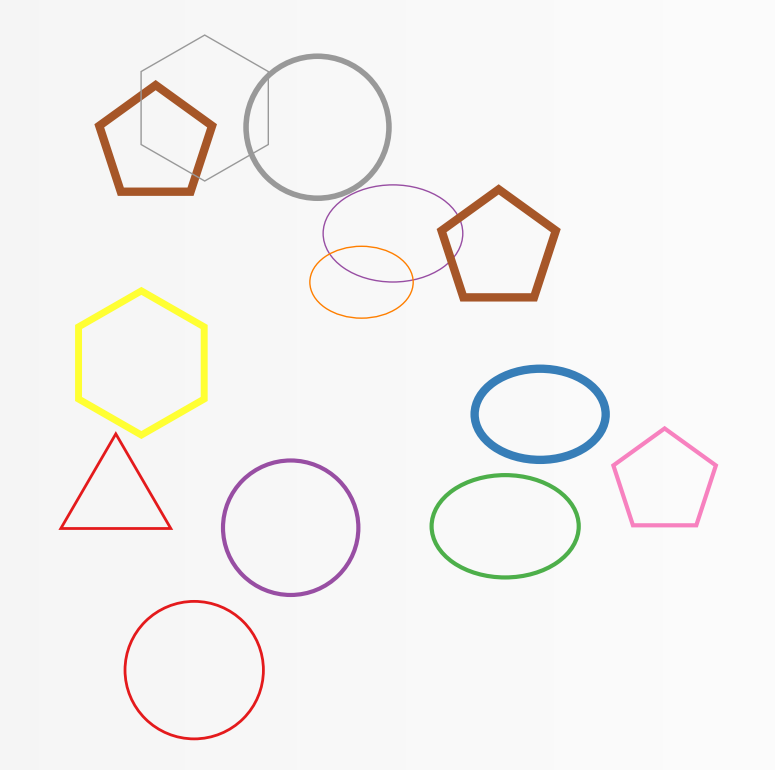[{"shape": "triangle", "thickness": 1, "radius": 0.41, "center": [0.149, 0.355]}, {"shape": "circle", "thickness": 1, "radius": 0.45, "center": [0.251, 0.13]}, {"shape": "oval", "thickness": 3, "radius": 0.42, "center": [0.697, 0.462]}, {"shape": "oval", "thickness": 1.5, "radius": 0.47, "center": [0.652, 0.317]}, {"shape": "oval", "thickness": 0.5, "radius": 0.45, "center": [0.507, 0.697]}, {"shape": "circle", "thickness": 1.5, "radius": 0.44, "center": [0.375, 0.315]}, {"shape": "oval", "thickness": 0.5, "radius": 0.33, "center": [0.466, 0.633]}, {"shape": "hexagon", "thickness": 2.5, "radius": 0.47, "center": [0.182, 0.529]}, {"shape": "pentagon", "thickness": 3, "radius": 0.39, "center": [0.643, 0.677]}, {"shape": "pentagon", "thickness": 3, "radius": 0.38, "center": [0.201, 0.813]}, {"shape": "pentagon", "thickness": 1.5, "radius": 0.35, "center": [0.858, 0.374]}, {"shape": "circle", "thickness": 2, "radius": 0.46, "center": [0.41, 0.835]}, {"shape": "hexagon", "thickness": 0.5, "radius": 0.47, "center": [0.264, 0.86]}]